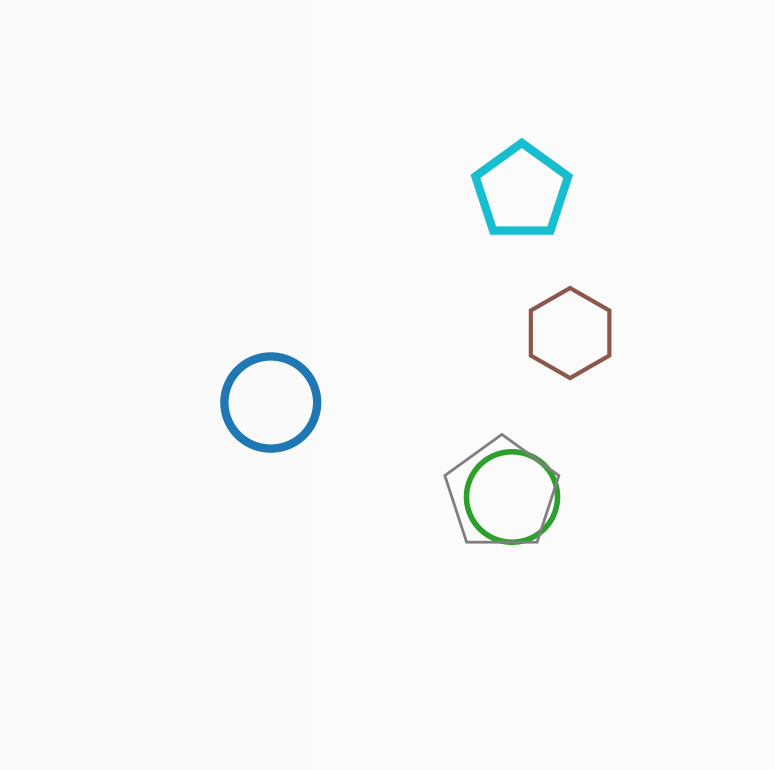[{"shape": "circle", "thickness": 3, "radius": 0.3, "center": [0.349, 0.477]}, {"shape": "circle", "thickness": 2, "radius": 0.29, "center": [0.661, 0.355]}, {"shape": "hexagon", "thickness": 1.5, "radius": 0.29, "center": [0.736, 0.567]}, {"shape": "pentagon", "thickness": 1, "radius": 0.39, "center": [0.648, 0.358]}, {"shape": "pentagon", "thickness": 3, "radius": 0.31, "center": [0.673, 0.751]}]